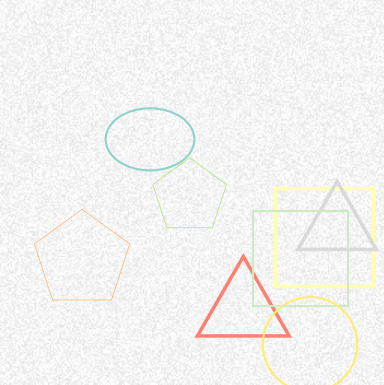[{"shape": "oval", "thickness": 1.5, "radius": 0.58, "center": [0.39, 0.638]}, {"shape": "square", "thickness": 2.5, "radius": 0.64, "center": [0.842, 0.383]}, {"shape": "triangle", "thickness": 2.5, "radius": 0.69, "center": [0.632, 0.196]}, {"shape": "pentagon", "thickness": 0.5, "radius": 0.65, "center": [0.213, 0.326]}, {"shape": "pentagon", "thickness": 0.5, "radius": 0.5, "center": [0.493, 0.49]}, {"shape": "triangle", "thickness": 2.5, "radius": 0.59, "center": [0.876, 0.411]}, {"shape": "square", "thickness": 1.5, "radius": 0.62, "center": [0.781, 0.329]}, {"shape": "circle", "thickness": 1.5, "radius": 0.61, "center": [0.805, 0.106]}]